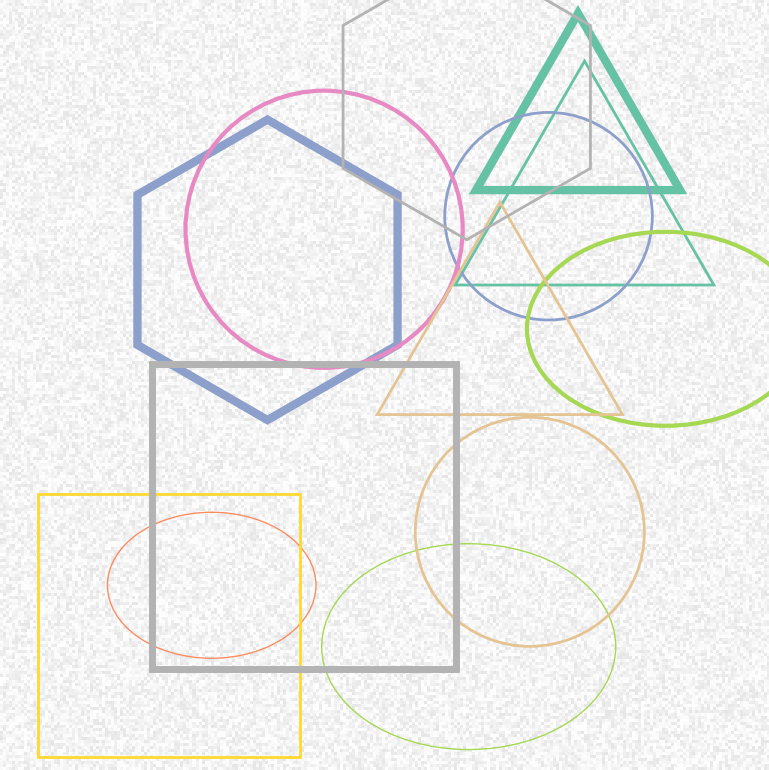[{"shape": "triangle", "thickness": 1, "radius": 0.97, "center": [0.759, 0.727]}, {"shape": "triangle", "thickness": 3, "radius": 0.76, "center": [0.751, 0.83]}, {"shape": "oval", "thickness": 0.5, "radius": 0.68, "center": [0.275, 0.24]}, {"shape": "circle", "thickness": 1, "radius": 0.67, "center": [0.712, 0.719]}, {"shape": "hexagon", "thickness": 3, "radius": 0.98, "center": [0.347, 0.65]}, {"shape": "circle", "thickness": 1.5, "radius": 0.9, "center": [0.421, 0.702]}, {"shape": "oval", "thickness": 0.5, "radius": 0.95, "center": [0.609, 0.16]}, {"shape": "oval", "thickness": 1.5, "radius": 0.9, "center": [0.864, 0.573]}, {"shape": "square", "thickness": 1, "radius": 0.85, "center": [0.22, 0.188]}, {"shape": "triangle", "thickness": 1, "radius": 0.92, "center": [0.649, 0.554]}, {"shape": "circle", "thickness": 1, "radius": 0.74, "center": [0.688, 0.309]}, {"shape": "hexagon", "thickness": 1, "radius": 0.93, "center": [0.606, 0.874]}, {"shape": "square", "thickness": 2.5, "radius": 0.99, "center": [0.395, 0.329]}]